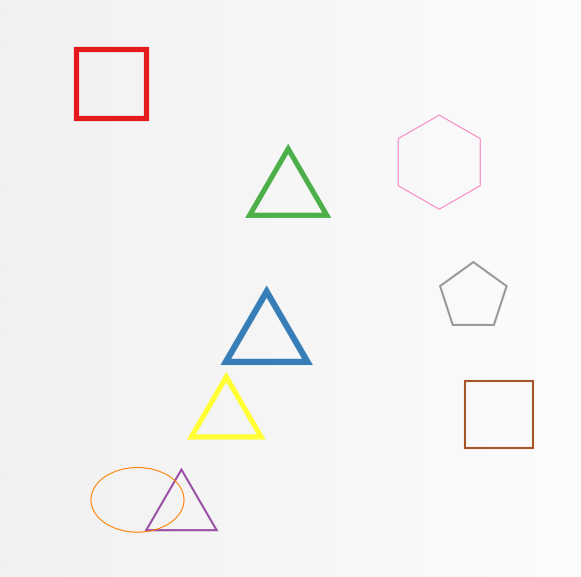[{"shape": "square", "thickness": 2.5, "radius": 0.3, "center": [0.191, 0.854]}, {"shape": "triangle", "thickness": 3, "radius": 0.41, "center": [0.459, 0.413]}, {"shape": "triangle", "thickness": 2.5, "radius": 0.38, "center": [0.496, 0.665]}, {"shape": "triangle", "thickness": 1, "radius": 0.35, "center": [0.312, 0.116]}, {"shape": "oval", "thickness": 0.5, "radius": 0.4, "center": [0.236, 0.134]}, {"shape": "triangle", "thickness": 2.5, "radius": 0.35, "center": [0.389, 0.277]}, {"shape": "square", "thickness": 1, "radius": 0.29, "center": [0.858, 0.282]}, {"shape": "hexagon", "thickness": 0.5, "radius": 0.41, "center": [0.756, 0.718]}, {"shape": "pentagon", "thickness": 1, "radius": 0.3, "center": [0.814, 0.485]}]